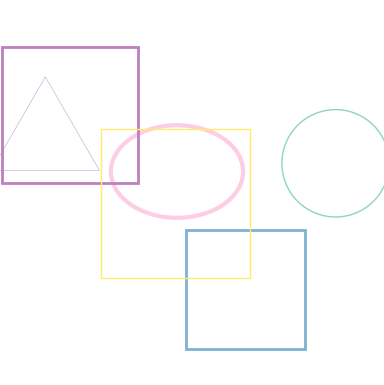[{"shape": "circle", "thickness": 1, "radius": 0.7, "center": [0.872, 0.576]}, {"shape": "triangle", "thickness": 0.5, "radius": 0.81, "center": [0.118, 0.638]}, {"shape": "square", "thickness": 2, "radius": 0.77, "center": [0.638, 0.247]}, {"shape": "oval", "thickness": 3, "radius": 0.86, "center": [0.46, 0.554]}, {"shape": "square", "thickness": 2, "radius": 0.88, "center": [0.182, 0.701]}, {"shape": "square", "thickness": 1, "radius": 0.97, "center": [0.456, 0.472]}]